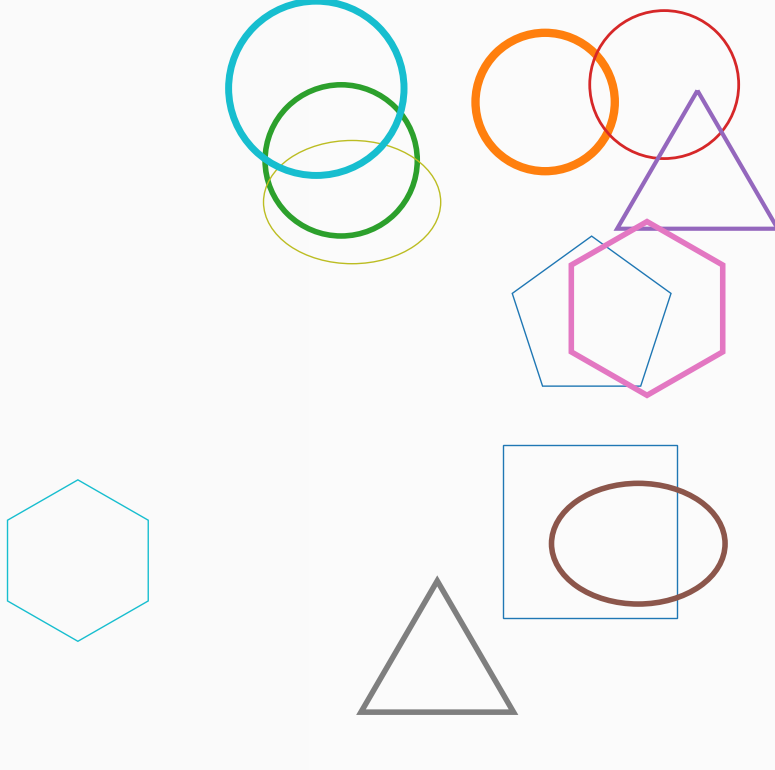[{"shape": "pentagon", "thickness": 0.5, "radius": 0.54, "center": [0.763, 0.586]}, {"shape": "square", "thickness": 0.5, "radius": 0.56, "center": [0.761, 0.309]}, {"shape": "circle", "thickness": 3, "radius": 0.45, "center": [0.703, 0.868]}, {"shape": "circle", "thickness": 2, "radius": 0.49, "center": [0.44, 0.792]}, {"shape": "circle", "thickness": 1, "radius": 0.48, "center": [0.857, 0.89]}, {"shape": "triangle", "thickness": 1.5, "radius": 0.6, "center": [0.9, 0.763]}, {"shape": "oval", "thickness": 2, "radius": 0.56, "center": [0.824, 0.294]}, {"shape": "hexagon", "thickness": 2, "radius": 0.56, "center": [0.835, 0.599]}, {"shape": "triangle", "thickness": 2, "radius": 0.57, "center": [0.564, 0.132]}, {"shape": "oval", "thickness": 0.5, "radius": 0.57, "center": [0.454, 0.738]}, {"shape": "hexagon", "thickness": 0.5, "radius": 0.52, "center": [0.1, 0.272]}, {"shape": "circle", "thickness": 2.5, "radius": 0.57, "center": [0.408, 0.885]}]